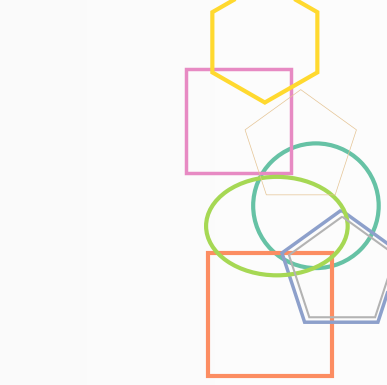[{"shape": "circle", "thickness": 3, "radius": 0.81, "center": [0.815, 0.466]}, {"shape": "square", "thickness": 3, "radius": 0.8, "center": [0.697, 0.183]}, {"shape": "pentagon", "thickness": 2.5, "radius": 0.8, "center": [0.881, 0.293]}, {"shape": "square", "thickness": 2.5, "radius": 0.68, "center": [0.615, 0.685]}, {"shape": "oval", "thickness": 3, "radius": 0.91, "center": [0.715, 0.413]}, {"shape": "hexagon", "thickness": 3, "radius": 0.78, "center": [0.683, 0.89]}, {"shape": "pentagon", "thickness": 0.5, "radius": 0.76, "center": [0.776, 0.616]}, {"shape": "pentagon", "thickness": 1.5, "radius": 0.72, "center": [0.883, 0.293]}]